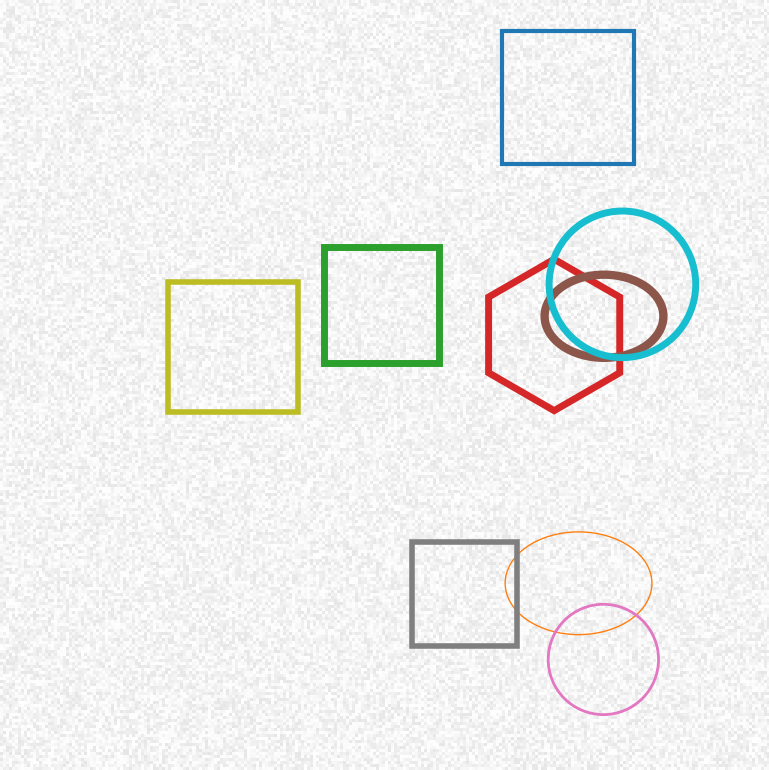[{"shape": "square", "thickness": 1.5, "radius": 0.43, "center": [0.738, 0.873]}, {"shape": "oval", "thickness": 0.5, "radius": 0.48, "center": [0.751, 0.243]}, {"shape": "square", "thickness": 2.5, "radius": 0.37, "center": [0.496, 0.604]}, {"shape": "hexagon", "thickness": 2.5, "radius": 0.49, "center": [0.72, 0.565]}, {"shape": "oval", "thickness": 3, "radius": 0.39, "center": [0.784, 0.589]}, {"shape": "circle", "thickness": 1, "radius": 0.36, "center": [0.784, 0.144]}, {"shape": "square", "thickness": 2, "radius": 0.34, "center": [0.603, 0.229]}, {"shape": "square", "thickness": 2, "radius": 0.42, "center": [0.303, 0.55]}, {"shape": "circle", "thickness": 2.5, "radius": 0.48, "center": [0.808, 0.631]}]